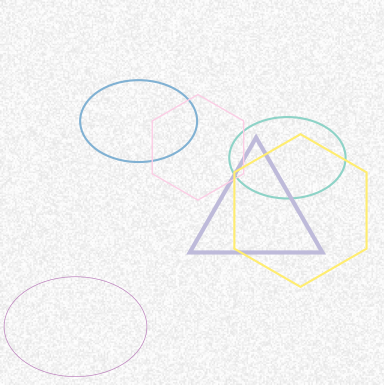[{"shape": "oval", "thickness": 1.5, "radius": 0.76, "center": [0.747, 0.59]}, {"shape": "triangle", "thickness": 3, "radius": 0.99, "center": [0.665, 0.444]}, {"shape": "oval", "thickness": 1.5, "radius": 0.76, "center": [0.36, 0.685]}, {"shape": "hexagon", "thickness": 1, "radius": 0.69, "center": [0.514, 0.617]}, {"shape": "oval", "thickness": 0.5, "radius": 0.93, "center": [0.196, 0.151]}, {"shape": "hexagon", "thickness": 1.5, "radius": 0.99, "center": [0.78, 0.453]}]